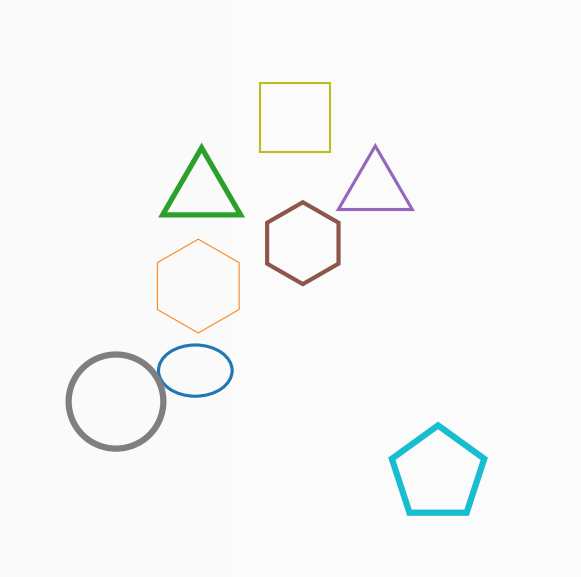[{"shape": "oval", "thickness": 1.5, "radius": 0.32, "center": [0.336, 0.357]}, {"shape": "hexagon", "thickness": 0.5, "radius": 0.41, "center": [0.341, 0.504]}, {"shape": "triangle", "thickness": 2.5, "radius": 0.39, "center": [0.347, 0.666]}, {"shape": "triangle", "thickness": 1.5, "radius": 0.37, "center": [0.646, 0.673]}, {"shape": "hexagon", "thickness": 2, "radius": 0.35, "center": [0.521, 0.578]}, {"shape": "circle", "thickness": 3, "radius": 0.41, "center": [0.2, 0.304]}, {"shape": "square", "thickness": 1, "radius": 0.3, "center": [0.508, 0.796]}, {"shape": "pentagon", "thickness": 3, "radius": 0.42, "center": [0.754, 0.179]}]